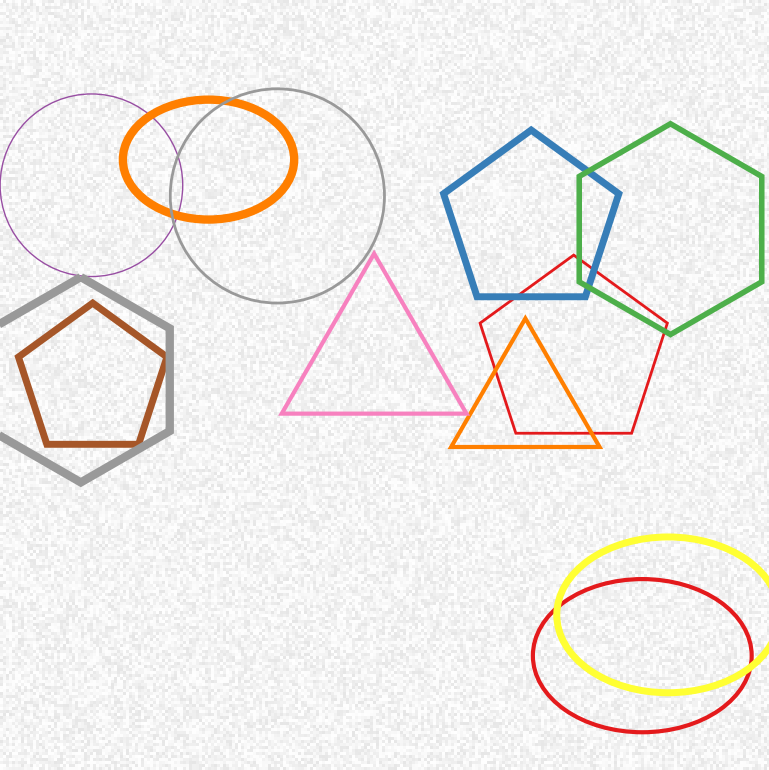[{"shape": "oval", "thickness": 1.5, "radius": 0.71, "center": [0.834, 0.148]}, {"shape": "pentagon", "thickness": 1, "radius": 0.64, "center": [0.745, 0.541]}, {"shape": "pentagon", "thickness": 2.5, "radius": 0.6, "center": [0.69, 0.711]}, {"shape": "hexagon", "thickness": 2, "radius": 0.68, "center": [0.871, 0.702]}, {"shape": "circle", "thickness": 0.5, "radius": 0.59, "center": [0.119, 0.759]}, {"shape": "triangle", "thickness": 1.5, "radius": 0.56, "center": [0.682, 0.475]}, {"shape": "oval", "thickness": 3, "radius": 0.56, "center": [0.271, 0.793]}, {"shape": "oval", "thickness": 2.5, "radius": 0.72, "center": [0.868, 0.201]}, {"shape": "pentagon", "thickness": 2.5, "radius": 0.51, "center": [0.12, 0.505]}, {"shape": "triangle", "thickness": 1.5, "radius": 0.69, "center": [0.486, 0.532]}, {"shape": "circle", "thickness": 1, "radius": 0.7, "center": [0.36, 0.746]}, {"shape": "hexagon", "thickness": 3, "radius": 0.67, "center": [0.105, 0.507]}]